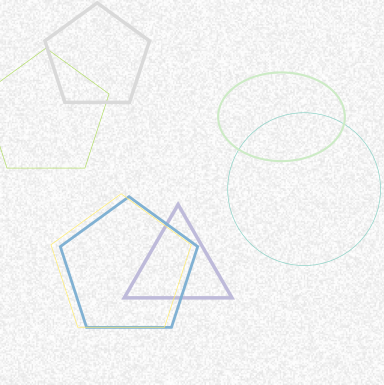[{"shape": "circle", "thickness": 0.5, "radius": 0.99, "center": [0.79, 0.509]}, {"shape": "triangle", "thickness": 2.5, "radius": 0.81, "center": [0.463, 0.307]}, {"shape": "pentagon", "thickness": 2, "radius": 0.94, "center": [0.335, 0.302]}, {"shape": "pentagon", "thickness": 0.5, "radius": 0.86, "center": [0.119, 0.703]}, {"shape": "pentagon", "thickness": 2.5, "radius": 0.71, "center": [0.252, 0.85]}, {"shape": "oval", "thickness": 1.5, "radius": 0.82, "center": [0.731, 0.697]}, {"shape": "pentagon", "thickness": 0.5, "radius": 0.96, "center": [0.315, 0.305]}]